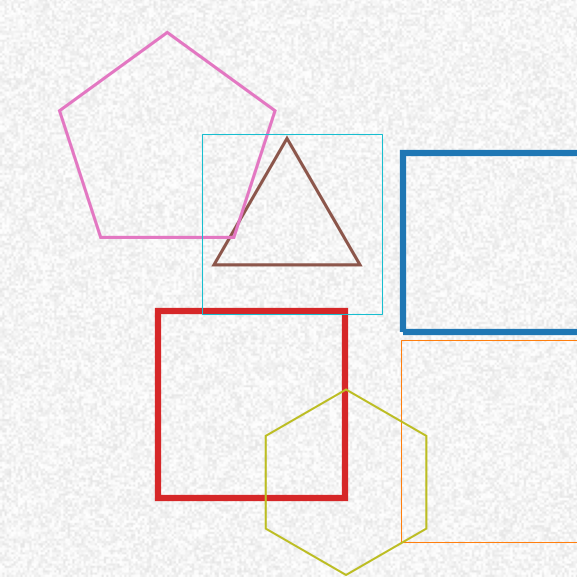[{"shape": "square", "thickness": 3, "radius": 0.78, "center": [0.854, 0.579]}, {"shape": "square", "thickness": 0.5, "radius": 0.88, "center": [0.87, 0.235]}, {"shape": "square", "thickness": 3, "radius": 0.81, "center": [0.435, 0.299]}, {"shape": "triangle", "thickness": 1.5, "radius": 0.73, "center": [0.497, 0.613]}, {"shape": "pentagon", "thickness": 1.5, "radius": 0.98, "center": [0.29, 0.747]}, {"shape": "hexagon", "thickness": 1, "radius": 0.8, "center": [0.599, 0.164]}, {"shape": "square", "thickness": 0.5, "radius": 0.78, "center": [0.505, 0.612]}]